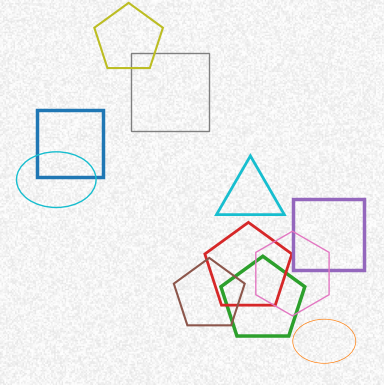[{"shape": "square", "thickness": 2.5, "radius": 0.43, "center": [0.182, 0.626]}, {"shape": "oval", "thickness": 0.5, "radius": 0.41, "center": [0.842, 0.114]}, {"shape": "pentagon", "thickness": 2.5, "radius": 0.57, "center": [0.683, 0.22]}, {"shape": "pentagon", "thickness": 2, "radius": 0.59, "center": [0.645, 0.304]}, {"shape": "square", "thickness": 2.5, "radius": 0.46, "center": [0.853, 0.39]}, {"shape": "pentagon", "thickness": 1.5, "radius": 0.48, "center": [0.544, 0.233]}, {"shape": "hexagon", "thickness": 1, "radius": 0.55, "center": [0.76, 0.289]}, {"shape": "square", "thickness": 1, "radius": 0.51, "center": [0.441, 0.761]}, {"shape": "pentagon", "thickness": 1.5, "radius": 0.47, "center": [0.334, 0.899]}, {"shape": "triangle", "thickness": 2, "radius": 0.51, "center": [0.65, 0.493]}, {"shape": "oval", "thickness": 1, "radius": 0.52, "center": [0.146, 0.533]}]